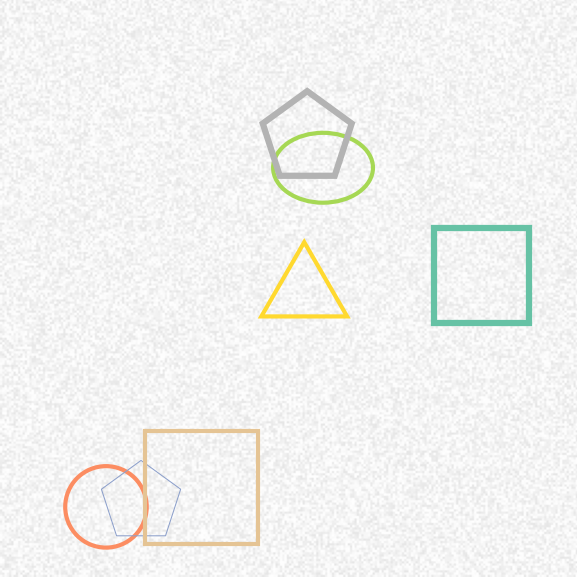[{"shape": "square", "thickness": 3, "radius": 0.41, "center": [0.834, 0.522]}, {"shape": "circle", "thickness": 2, "radius": 0.35, "center": [0.183, 0.121]}, {"shape": "pentagon", "thickness": 0.5, "radius": 0.36, "center": [0.244, 0.13]}, {"shape": "oval", "thickness": 2, "radius": 0.43, "center": [0.559, 0.709]}, {"shape": "triangle", "thickness": 2, "radius": 0.43, "center": [0.527, 0.494]}, {"shape": "square", "thickness": 2, "radius": 0.49, "center": [0.348, 0.155]}, {"shape": "pentagon", "thickness": 3, "radius": 0.4, "center": [0.532, 0.76]}]